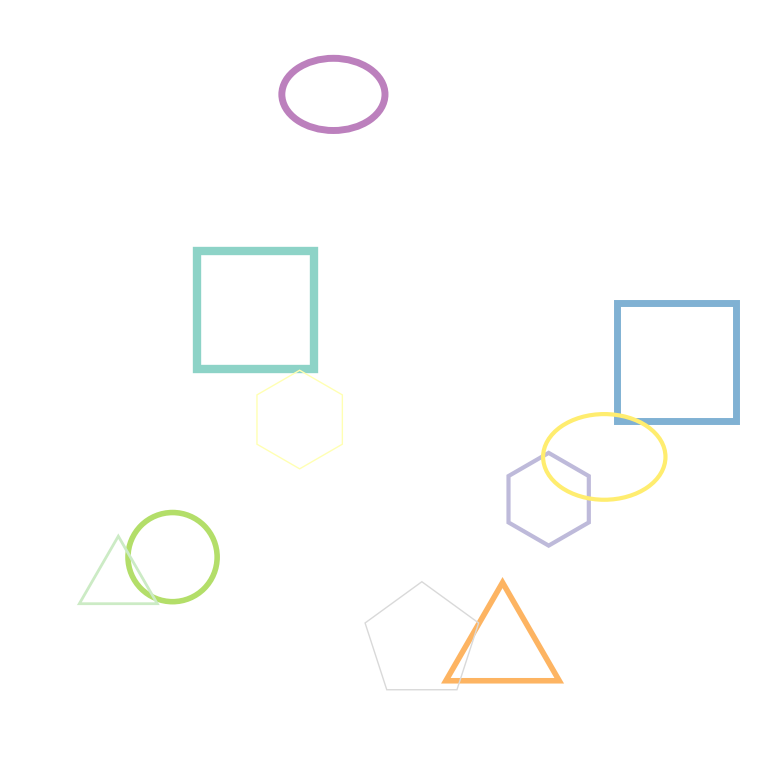[{"shape": "square", "thickness": 3, "radius": 0.38, "center": [0.332, 0.597]}, {"shape": "hexagon", "thickness": 0.5, "radius": 0.32, "center": [0.389, 0.455]}, {"shape": "hexagon", "thickness": 1.5, "radius": 0.3, "center": [0.713, 0.352]}, {"shape": "square", "thickness": 2.5, "radius": 0.38, "center": [0.879, 0.529]}, {"shape": "triangle", "thickness": 2, "radius": 0.43, "center": [0.653, 0.158]}, {"shape": "circle", "thickness": 2, "radius": 0.29, "center": [0.224, 0.276]}, {"shape": "pentagon", "thickness": 0.5, "radius": 0.39, "center": [0.548, 0.167]}, {"shape": "oval", "thickness": 2.5, "radius": 0.33, "center": [0.433, 0.877]}, {"shape": "triangle", "thickness": 1, "radius": 0.29, "center": [0.154, 0.245]}, {"shape": "oval", "thickness": 1.5, "radius": 0.4, "center": [0.785, 0.407]}]